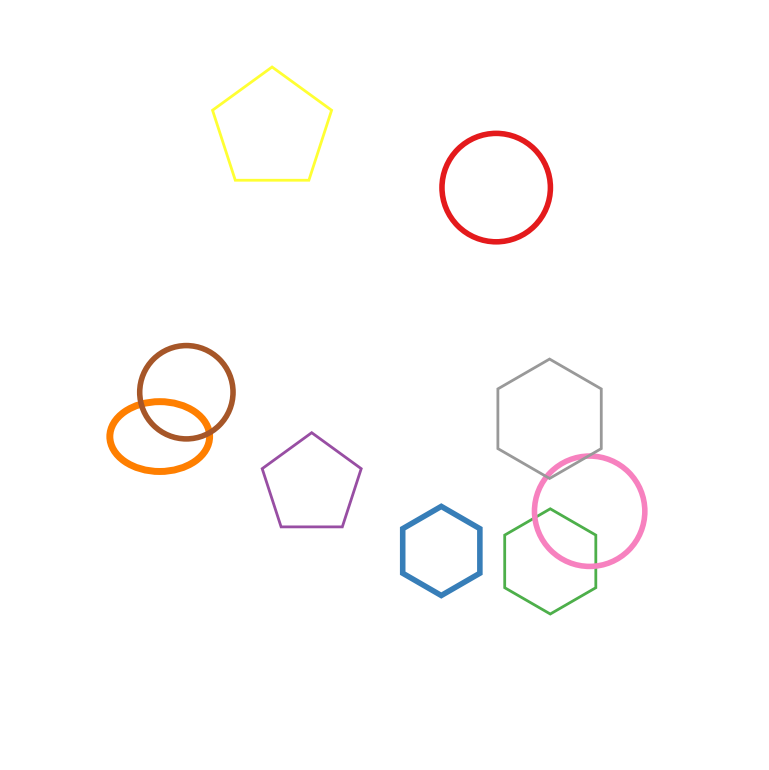[{"shape": "circle", "thickness": 2, "radius": 0.35, "center": [0.644, 0.756]}, {"shape": "hexagon", "thickness": 2, "radius": 0.29, "center": [0.573, 0.284]}, {"shape": "hexagon", "thickness": 1, "radius": 0.34, "center": [0.715, 0.271]}, {"shape": "pentagon", "thickness": 1, "radius": 0.34, "center": [0.405, 0.37]}, {"shape": "oval", "thickness": 2.5, "radius": 0.32, "center": [0.207, 0.433]}, {"shape": "pentagon", "thickness": 1, "radius": 0.41, "center": [0.353, 0.832]}, {"shape": "circle", "thickness": 2, "radius": 0.3, "center": [0.242, 0.491]}, {"shape": "circle", "thickness": 2, "radius": 0.36, "center": [0.766, 0.336]}, {"shape": "hexagon", "thickness": 1, "radius": 0.39, "center": [0.714, 0.456]}]